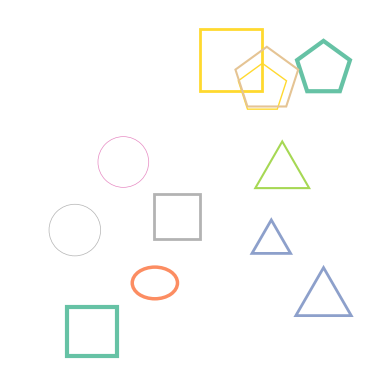[{"shape": "square", "thickness": 3, "radius": 0.32, "center": [0.239, 0.139]}, {"shape": "pentagon", "thickness": 3, "radius": 0.36, "center": [0.84, 0.822]}, {"shape": "oval", "thickness": 2.5, "radius": 0.29, "center": [0.402, 0.265]}, {"shape": "triangle", "thickness": 2, "radius": 0.42, "center": [0.84, 0.222]}, {"shape": "triangle", "thickness": 2, "radius": 0.29, "center": [0.705, 0.371]}, {"shape": "circle", "thickness": 0.5, "radius": 0.33, "center": [0.32, 0.579]}, {"shape": "triangle", "thickness": 1.5, "radius": 0.4, "center": [0.733, 0.552]}, {"shape": "pentagon", "thickness": 1, "radius": 0.33, "center": [0.682, 0.77]}, {"shape": "square", "thickness": 2, "radius": 0.4, "center": [0.599, 0.845]}, {"shape": "pentagon", "thickness": 1.5, "radius": 0.43, "center": [0.693, 0.793]}, {"shape": "circle", "thickness": 0.5, "radius": 0.34, "center": [0.194, 0.402]}, {"shape": "square", "thickness": 2, "radius": 0.29, "center": [0.46, 0.437]}]